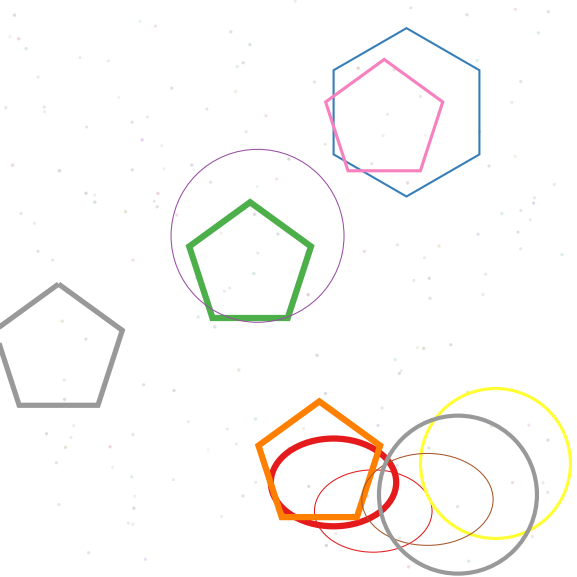[{"shape": "oval", "thickness": 3, "radius": 0.54, "center": [0.578, 0.164]}, {"shape": "oval", "thickness": 0.5, "radius": 0.51, "center": [0.646, 0.114]}, {"shape": "hexagon", "thickness": 1, "radius": 0.73, "center": [0.704, 0.805]}, {"shape": "pentagon", "thickness": 3, "radius": 0.55, "center": [0.433, 0.538]}, {"shape": "circle", "thickness": 0.5, "radius": 0.75, "center": [0.446, 0.591]}, {"shape": "pentagon", "thickness": 3, "radius": 0.55, "center": [0.553, 0.193]}, {"shape": "circle", "thickness": 1.5, "radius": 0.65, "center": [0.858, 0.197]}, {"shape": "oval", "thickness": 0.5, "radius": 0.57, "center": [0.74, 0.134]}, {"shape": "pentagon", "thickness": 1.5, "radius": 0.53, "center": [0.665, 0.79]}, {"shape": "circle", "thickness": 2, "radius": 0.68, "center": [0.793, 0.143]}, {"shape": "pentagon", "thickness": 2.5, "radius": 0.58, "center": [0.101, 0.391]}]